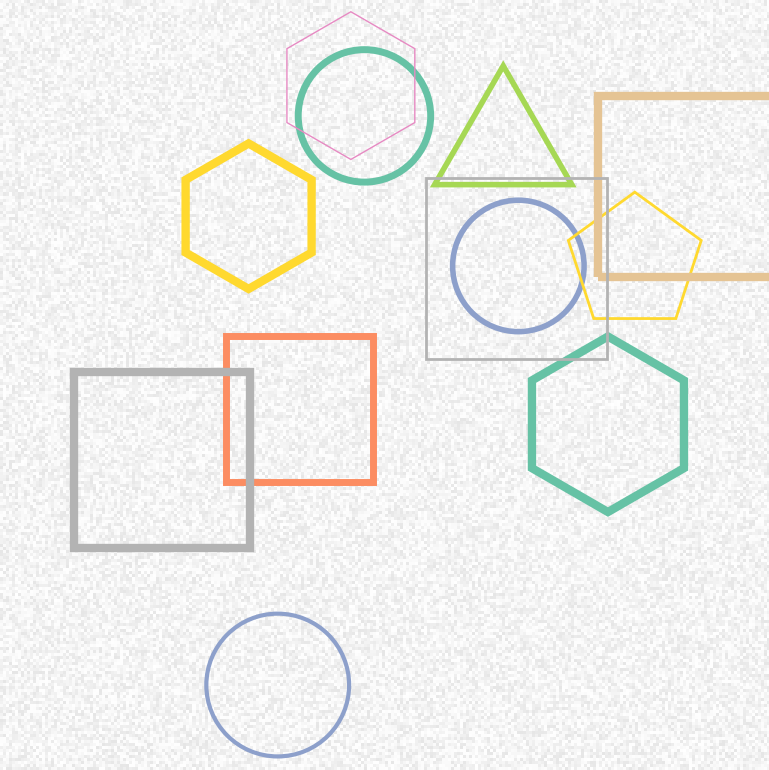[{"shape": "circle", "thickness": 2.5, "radius": 0.43, "center": [0.473, 0.85]}, {"shape": "hexagon", "thickness": 3, "radius": 0.57, "center": [0.79, 0.449]}, {"shape": "square", "thickness": 2.5, "radius": 0.48, "center": [0.389, 0.469]}, {"shape": "circle", "thickness": 2, "radius": 0.43, "center": [0.673, 0.655]}, {"shape": "circle", "thickness": 1.5, "radius": 0.46, "center": [0.361, 0.11]}, {"shape": "hexagon", "thickness": 0.5, "radius": 0.48, "center": [0.456, 0.889]}, {"shape": "triangle", "thickness": 2, "radius": 0.51, "center": [0.654, 0.812]}, {"shape": "pentagon", "thickness": 1, "radius": 0.45, "center": [0.824, 0.66]}, {"shape": "hexagon", "thickness": 3, "radius": 0.47, "center": [0.323, 0.719]}, {"shape": "square", "thickness": 3, "radius": 0.59, "center": [0.894, 0.757]}, {"shape": "square", "thickness": 3, "radius": 0.57, "center": [0.21, 0.403]}, {"shape": "square", "thickness": 1, "radius": 0.59, "center": [0.67, 0.651]}]